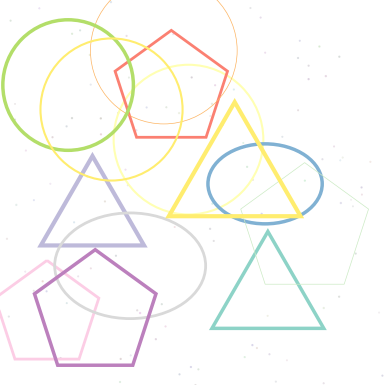[{"shape": "triangle", "thickness": 2.5, "radius": 0.84, "center": [0.696, 0.231]}, {"shape": "circle", "thickness": 1.5, "radius": 0.97, "center": [0.49, 0.637]}, {"shape": "triangle", "thickness": 3, "radius": 0.77, "center": [0.24, 0.44]}, {"shape": "pentagon", "thickness": 2, "radius": 0.77, "center": [0.445, 0.768]}, {"shape": "oval", "thickness": 2.5, "radius": 0.74, "center": [0.689, 0.522]}, {"shape": "circle", "thickness": 0.5, "radius": 0.95, "center": [0.425, 0.869]}, {"shape": "circle", "thickness": 2.5, "radius": 0.85, "center": [0.177, 0.779]}, {"shape": "pentagon", "thickness": 2, "radius": 0.71, "center": [0.122, 0.182]}, {"shape": "oval", "thickness": 2, "radius": 0.98, "center": [0.338, 0.31]}, {"shape": "pentagon", "thickness": 2.5, "radius": 0.83, "center": [0.247, 0.186]}, {"shape": "pentagon", "thickness": 0.5, "radius": 0.87, "center": [0.791, 0.403]}, {"shape": "circle", "thickness": 1.5, "radius": 0.92, "center": [0.29, 0.716]}, {"shape": "triangle", "thickness": 3, "radius": 0.99, "center": [0.61, 0.537]}]